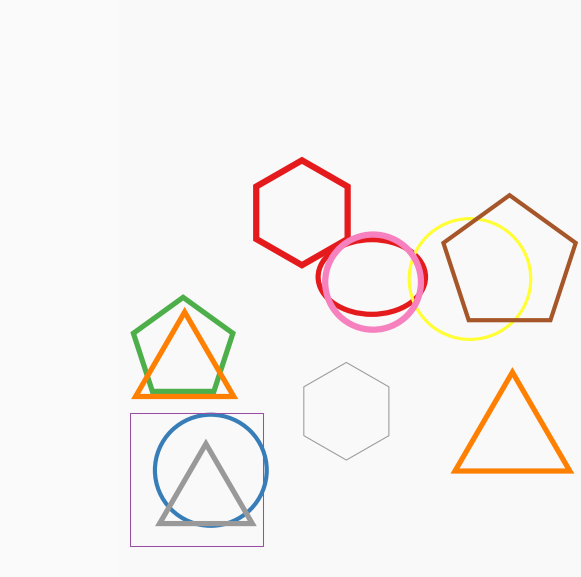[{"shape": "oval", "thickness": 2.5, "radius": 0.46, "center": [0.64, 0.52]}, {"shape": "hexagon", "thickness": 3, "radius": 0.45, "center": [0.519, 0.631]}, {"shape": "circle", "thickness": 2, "radius": 0.48, "center": [0.363, 0.185]}, {"shape": "pentagon", "thickness": 2.5, "radius": 0.45, "center": [0.315, 0.394]}, {"shape": "square", "thickness": 0.5, "radius": 0.57, "center": [0.338, 0.169]}, {"shape": "triangle", "thickness": 2.5, "radius": 0.57, "center": [0.882, 0.241]}, {"shape": "triangle", "thickness": 2.5, "radius": 0.49, "center": [0.318, 0.361]}, {"shape": "circle", "thickness": 1.5, "radius": 0.52, "center": [0.809, 0.516]}, {"shape": "pentagon", "thickness": 2, "radius": 0.6, "center": [0.877, 0.541]}, {"shape": "circle", "thickness": 3, "radius": 0.41, "center": [0.642, 0.511]}, {"shape": "triangle", "thickness": 2.5, "radius": 0.46, "center": [0.354, 0.139]}, {"shape": "hexagon", "thickness": 0.5, "radius": 0.42, "center": [0.596, 0.287]}]